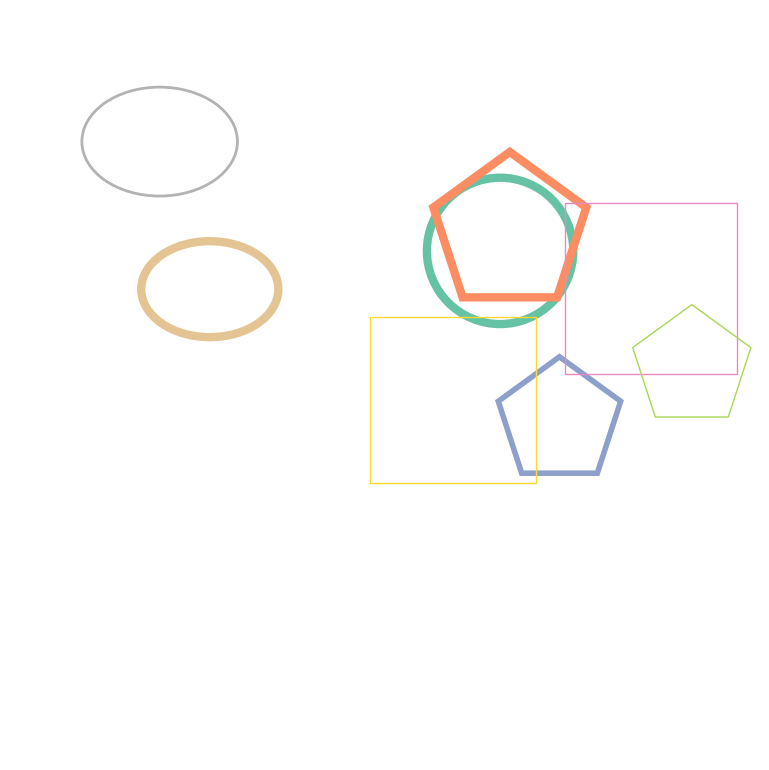[{"shape": "circle", "thickness": 3, "radius": 0.48, "center": [0.649, 0.674]}, {"shape": "pentagon", "thickness": 3, "radius": 0.52, "center": [0.662, 0.698]}, {"shape": "pentagon", "thickness": 2, "radius": 0.42, "center": [0.727, 0.453]}, {"shape": "square", "thickness": 0.5, "radius": 0.56, "center": [0.845, 0.625]}, {"shape": "pentagon", "thickness": 0.5, "radius": 0.4, "center": [0.898, 0.524]}, {"shape": "square", "thickness": 0.5, "radius": 0.54, "center": [0.588, 0.481]}, {"shape": "oval", "thickness": 3, "radius": 0.45, "center": [0.272, 0.624]}, {"shape": "oval", "thickness": 1, "radius": 0.51, "center": [0.207, 0.816]}]